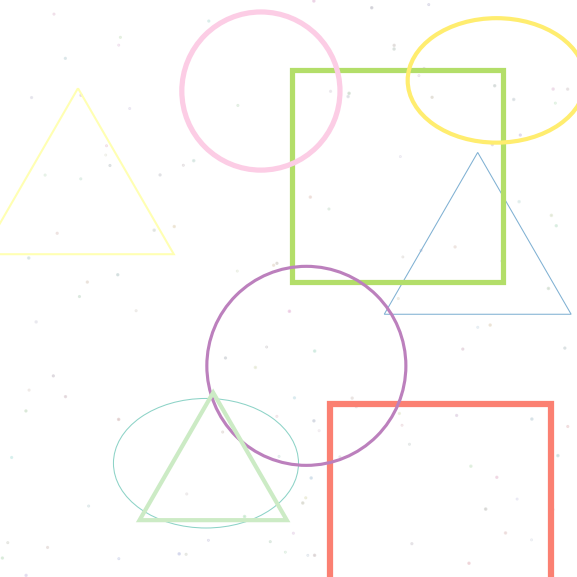[{"shape": "oval", "thickness": 0.5, "radius": 0.8, "center": [0.357, 0.197]}, {"shape": "triangle", "thickness": 1, "radius": 0.96, "center": [0.135, 0.655]}, {"shape": "square", "thickness": 3, "radius": 0.96, "center": [0.763, 0.108]}, {"shape": "triangle", "thickness": 0.5, "radius": 0.93, "center": [0.827, 0.548]}, {"shape": "square", "thickness": 2.5, "radius": 0.91, "center": [0.688, 0.694]}, {"shape": "circle", "thickness": 2.5, "radius": 0.68, "center": [0.452, 0.841]}, {"shape": "circle", "thickness": 1.5, "radius": 0.86, "center": [0.53, 0.366]}, {"shape": "triangle", "thickness": 2, "radius": 0.74, "center": [0.369, 0.172]}, {"shape": "oval", "thickness": 2, "radius": 0.77, "center": [0.86, 0.86]}]